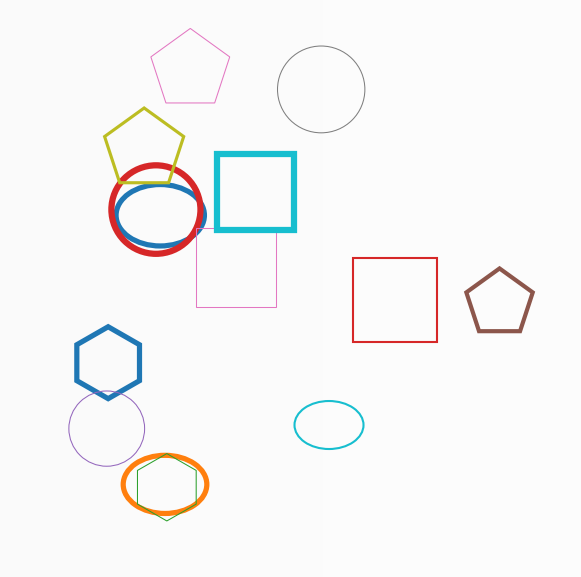[{"shape": "hexagon", "thickness": 2.5, "radius": 0.31, "center": [0.186, 0.371]}, {"shape": "oval", "thickness": 2.5, "radius": 0.38, "center": [0.276, 0.626]}, {"shape": "oval", "thickness": 2.5, "radius": 0.36, "center": [0.284, 0.16]}, {"shape": "hexagon", "thickness": 0.5, "radius": 0.29, "center": [0.287, 0.155]}, {"shape": "square", "thickness": 1, "radius": 0.36, "center": [0.68, 0.479]}, {"shape": "circle", "thickness": 3, "radius": 0.38, "center": [0.268, 0.636]}, {"shape": "circle", "thickness": 0.5, "radius": 0.33, "center": [0.184, 0.257]}, {"shape": "pentagon", "thickness": 2, "radius": 0.3, "center": [0.859, 0.474]}, {"shape": "square", "thickness": 0.5, "radius": 0.34, "center": [0.406, 0.536]}, {"shape": "pentagon", "thickness": 0.5, "radius": 0.36, "center": [0.327, 0.879]}, {"shape": "circle", "thickness": 0.5, "radius": 0.38, "center": [0.553, 0.844]}, {"shape": "pentagon", "thickness": 1.5, "radius": 0.36, "center": [0.248, 0.741]}, {"shape": "square", "thickness": 3, "radius": 0.33, "center": [0.439, 0.667]}, {"shape": "oval", "thickness": 1, "radius": 0.3, "center": [0.566, 0.263]}]